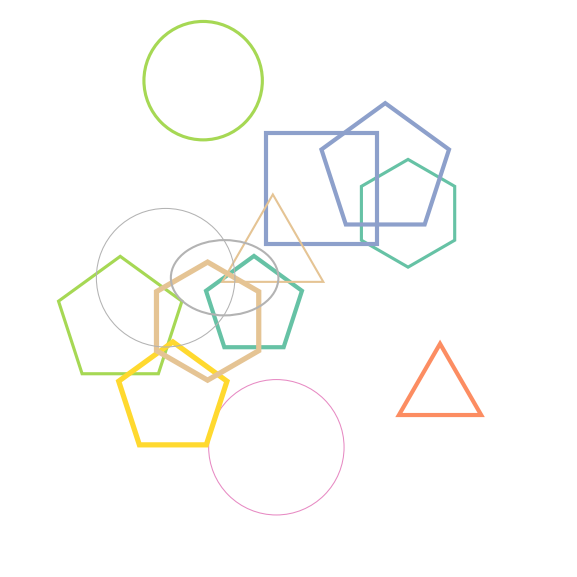[{"shape": "pentagon", "thickness": 2, "radius": 0.44, "center": [0.44, 0.469]}, {"shape": "hexagon", "thickness": 1.5, "radius": 0.47, "center": [0.707, 0.63]}, {"shape": "triangle", "thickness": 2, "radius": 0.41, "center": [0.762, 0.322]}, {"shape": "square", "thickness": 2, "radius": 0.48, "center": [0.557, 0.672]}, {"shape": "pentagon", "thickness": 2, "radius": 0.58, "center": [0.667, 0.704]}, {"shape": "circle", "thickness": 0.5, "radius": 0.59, "center": [0.479, 0.225]}, {"shape": "pentagon", "thickness": 1.5, "radius": 0.56, "center": [0.208, 0.443]}, {"shape": "circle", "thickness": 1.5, "radius": 0.51, "center": [0.352, 0.859]}, {"shape": "pentagon", "thickness": 2.5, "radius": 0.49, "center": [0.299, 0.309]}, {"shape": "triangle", "thickness": 1, "radius": 0.5, "center": [0.472, 0.562]}, {"shape": "hexagon", "thickness": 2.5, "radius": 0.51, "center": [0.359, 0.443]}, {"shape": "oval", "thickness": 1, "radius": 0.47, "center": [0.389, 0.518]}, {"shape": "circle", "thickness": 0.5, "radius": 0.6, "center": [0.287, 0.518]}]